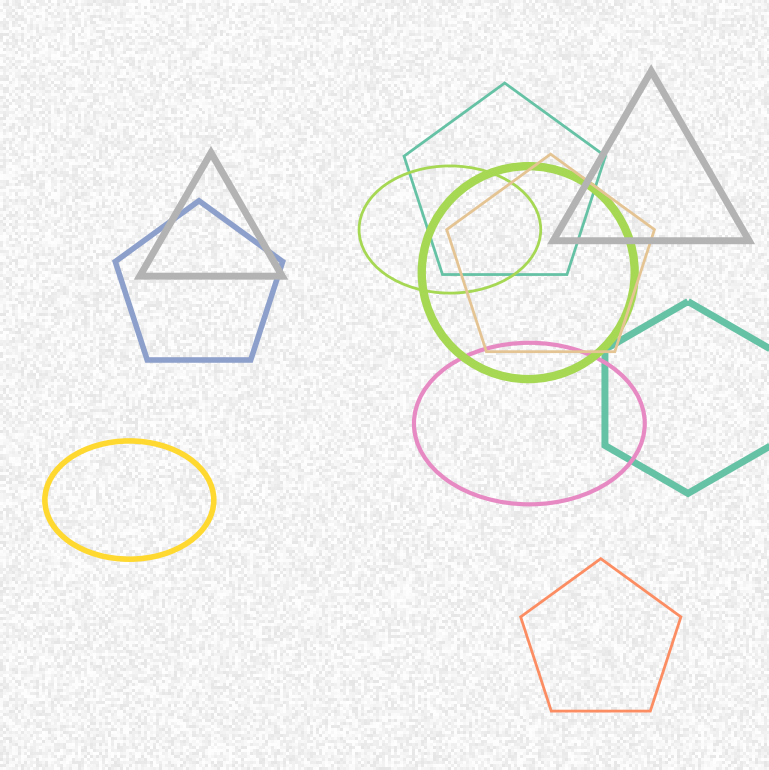[{"shape": "pentagon", "thickness": 1, "radius": 0.69, "center": [0.655, 0.755]}, {"shape": "hexagon", "thickness": 2.5, "radius": 0.62, "center": [0.894, 0.484]}, {"shape": "pentagon", "thickness": 1, "radius": 0.55, "center": [0.78, 0.165]}, {"shape": "pentagon", "thickness": 2, "radius": 0.57, "center": [0.258, 0.625]}, {"shape": "oval", "thickness": 1.5, "radius": 0.75, "center": [0.687, 0.45]}, {"shape": "oval", "thickness": 1, "radius": 0.59, "center": [0.584, 0.702]}, {"shape": "circle", "thickness": 3, "radius": 0.69, "center": [0.686, 0.646]}, {"shape": "oval", "thickness": 2, "radius": 0.55, "center": [0.168, 0.351]}, {"shape": "pentagon", "thickness": 1, "radius": 0.71, "center": [0.715, 0.658]}, {"shape": "triangle", "thickness": 2.5, "radius": 0.73, "center": [0.846, 0.761]}, {"shape": "triangle", "thickness": 2.5, "radius": 0.53, "center": [0.274, 0.695]}]